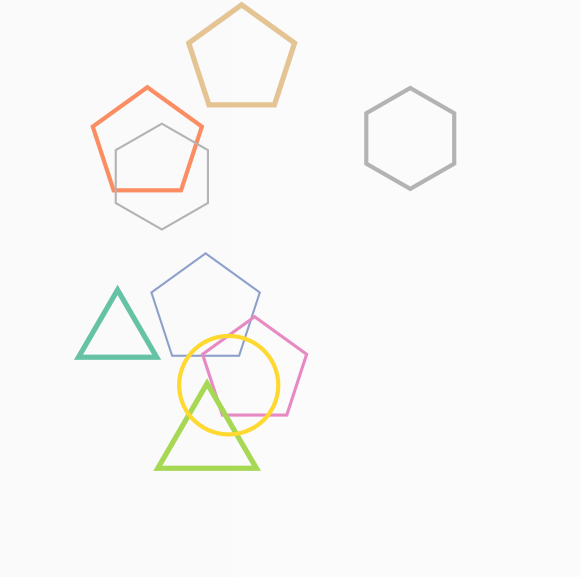[{"shape": "triangle", "thickness": 2.5, "radius": 0.39, "center": [0.202, 0.419]}, {"shape": "pentagon", "thickness": 2, "radius": 0.49, "center": [0.253, 0.749]}, {"shape": "pentagon", "thickness": 1, "radius": 0.49, "center": [0.354, 0.462]}, {"shape": "pentagon", "thickness": 1.5, "radius": 0.47, "center": [0.438, 0.357]}, {"shape": "triangle", "thickness": 2.5, "radius": 0.49, "center": [0.356, 0.237]}, {"shape": "circle", "thickness": 2, "radius": 0.43, "center": [0.393, 0.332]}, {"shape": "pentagon", "thickness": 2.5, "radius": 0.48, "center": [0.416, 0.895]}, {"shape": "hexagon", "thickness": 1, "radius": 0.46, "center": [0.278, 0.693]}, {"shape": "hexagon", "thickness": 2, "radius": 0.44, "center": [0.706, 0.759]}]